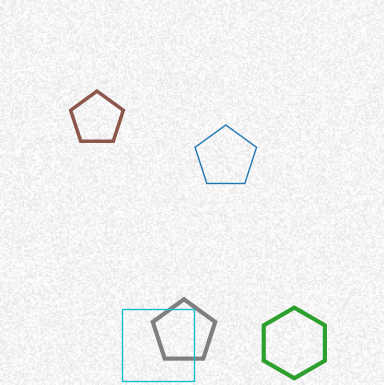[{"shape": "pentagon", "thickness": 1, "radius": 0.42, "center": [0.587, 0.591]}, {"shape": "hexagon", "thickness": 3, "radius": 0.46, "center": [0.764, 0.109]}, {"shape": "pentagon", "thickness": 2.5, "radius": 0.36, "center": [0.252, 0.691]}, {"shape": "pentagon", "thickness": 3, "radius": 0.43, "center": [0.478, 0.137]}, {"shape": "square", "thickness": 1, "radius": 0.47, "center": [0.41, 0.103]}]